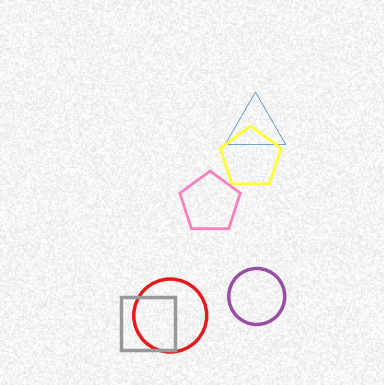[{"shape": "circle", "thickness": 2.5, "radius": 0.47, "center": [0.442, 0.18]}, {"shape": "triangle", "thickness": 0.5, "radius": 0.45, "center": [0.664, 0.67]}, {"shape": "circle", "thickness": 2.5, "radius": 0.36, "center": [0.667, 0.23]}, {"shape": "pentagon", "thickness": 2, "radius": 0.41, "center": [0.651, 0.589]}, {"shape": "pentagon", "thickness": 2, "radius": 0.41, "center": [0.546, 0.473]}, {"shape": "square", "thickness": 2.5, "radius": 0.35, "center": [0.385, 0.16]}]